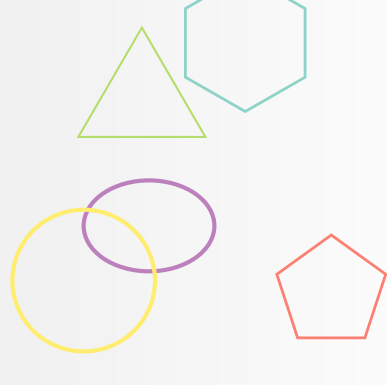[{"shape": "hexagon", "thickness": 2, "radius": 0.89, "center": [0.633, 0.889]}, {"shape": "pentagon", "thickness": 2, "radius": 0.74, "center": [0.855, 0.242]}, {"shape": "triangle", "thickness": 1.5, "radius": 0.95, "center": [0.366, 0.739]}, {"shape": "oval", "thickness": 3, "radius": 0.84, "center": [0.385, 0.413]}, {"shape": "circle", "thickness": 3, "radius": 0.92, "center": [0.216, 0.271]}]